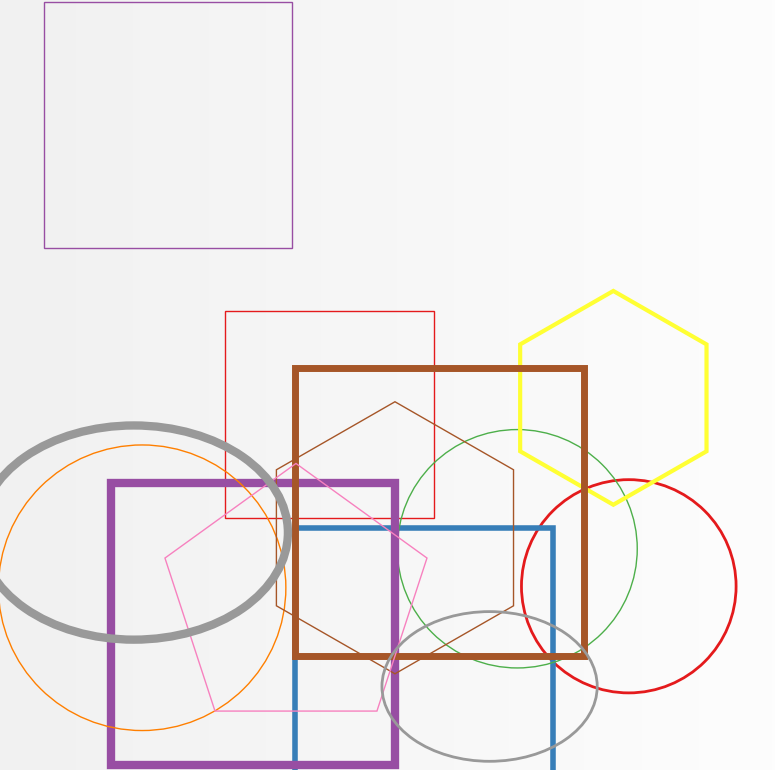[{"shape": "square", "thickness": 0.5, "radius": 0.67, "center": [0.425, 0.461]}, {"shape": "circle", "thickness": 1, "radius": 0.69, "center": [0.811, 0.239]}, {"shape": "square", "thickness": 2, "radius": 0.83, "center": [0.547, 0.148]}, {"shape": "circle", "thickness": 0.5, "radius": 0.77, "center": [0.667, 0.287]}, {"shape": "square", "thickness": 0.5, "radius": 0.8, "center": [0.217, 0.838]}, {"shape": "square", "thickness": 3, "radius": 0.92, "center": [0.327, 0.189]}, {"shape": "circle", "thickness": 0.5, "radius": 0.93, "center": [0.183, 0.237]}, {"shape": "hexagon", "thickness": 1.5, "radius": 0.69, "center": [0.791, 0.483]}, {"shape": "hexagon", "thickness": 0.5, "radius": 0.88, "center": [0.51, 0.302]}, {"shape": "square", "thickness": 2.5, "radius": 0.93, "center": [0.567, 0.335]}, {"shape": "pentagon", "thickness": 0.5, "radius": 0.89, "center": [0.382, 0.22]}, {"shape": "oval", "thickness": 3, "radius": 0.99, "center": [0.173, 0.308]}, {"shape": "oval", "thickness": 1, "radius": 0.69, "center": [0.632, 0.109]}]